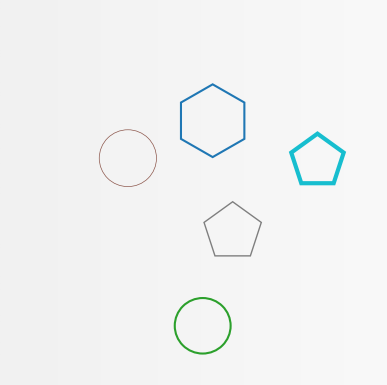[{"shape": "hexagon", "thickness": 1.5, "radius": 0.47, "center": [0.549, 0.686]}, {"shape": "circle", "thickness": 1.5, "radius": 0.36, "center": [0.523, 0.154]}, {"shape": "circle", "thickness": 0.5, "radius": 0.37, "center": [0.33, 0.589]}, {"shape": "pentagon", "thickness": 1, "radius": 0.39, "center": [0.6, 0.398]}, {"shape": "pentagon", "thickness": 3, "radius": 0.36, "center": [0.819, 0.582]}]